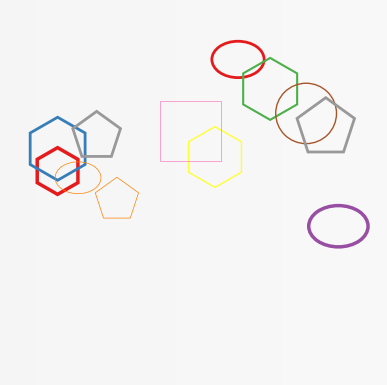[{"shape": "oval", "thickness": 2, "radius": 0.34, "center": [0.614, 0.846]}, {"shape": "hexagon", "thickness": 2.5, "radius": 0.3, "center": [0.149, 0.556]}, {"shape": "hexagon", "thickness": 2, "radius": 0.41, "center": [0.149, 0.614]}, {"shape": "hexagon", "thickness": 1.5, "radius": 0.4, "center": [0.697, 0.769]}, {"shape": "oval", "thickness": 2.5, "radius": 0.38, "center": [0.873, 0.412]}, {"shape": "pentagon", "thickness": 0.5, "radius": 0.29, "center": [0.302, 0.481]}, {"shape": "oval", "thickness": 0.5, "radius": 0.3, "center": [0.201, 0.538]}, {"shape": "hexagon", "thickness": 1, "radius": 0.39, "center": [0.555, 0.592]}, {"shape": "circle", "thickness": 1, "radius": 0.39, "center": [0.79, 0.705]}, {"shape": "square", "thickness": 0.5, "radius": 0.39, "center": [0.492, 0.66]}, {"shape": "pentagon", "thickness": 2, "radius": 0.32, "center": [0.249, 0.646]}, {"shape": "pentagon", "thickness": 2, "radius": 0.39, "center": [0.841, 0.668]}]